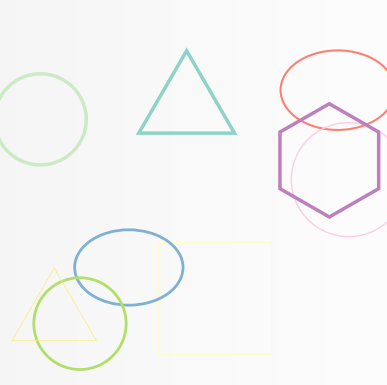[{"shape": "triangle", "thickness": 2.5, "radius": 0.71, "center": [0.482, 0.726]}, {"shape": "square", "thickness": 0.5, "radius": 0.73, "center": [0.554, 0.225]}, {"shape": "oval", "thickness": 1.5, "radius": 0.74, "center": [0.872, 0.766]}, {"shape": "oval", "thickness": 2, "radius": 0.7, "center": [0.332, 0.305]}, {"shape": "circle", "thickness": 2, "radius": 0.6, "center": [0.206, 0.159]}, {"shape": "circle", "thickness": 1, "radius": 0.74, "center": [0.9, 0.533]}, {"shape": "hexagon", "thickness": 2.5, "radius": 0.74, "center": [0.85, 0.583]}, {"shape": "circle", "thickness": 2.5, "radius": 0.59, "center": [0.104, 0.69]}, {"shape": "triangle", "thickness": 0.5, "radius": 0.63, "center": [0.14, 0.178]}]